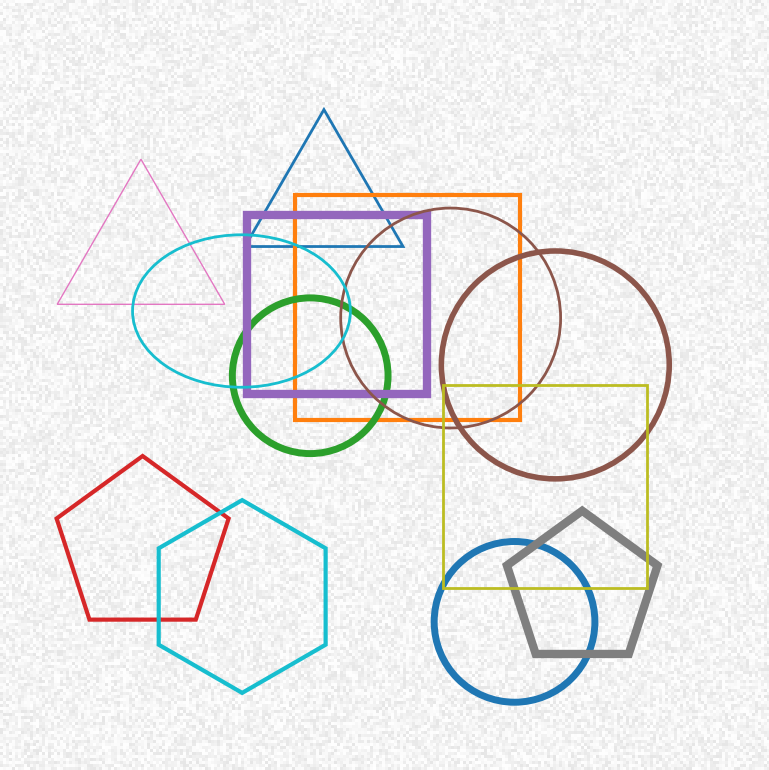[{"shape": "circle", "thickness": 2.5, "radius": 0.52, "center": [0.668, 0.192]}, {"shape": "triangle", "thickness": 1, "radius": 0.59, "center": [0.421, 0.739]}, {"shape": "square", "thickness": 1.5, "radius": 0.73, "center": [0.529, 0.601]}, {"shape": "circle", "thickness": 2.5, "radius": 0.51, "center": [0.403, 0.512]}, {"shape": "pentagon", "thickness": 1.5, "radius": 0.59, "center": [0.185, 0.29]}, {"shape": "square", "thickness": 3, "radius": 0.58, "center": [0.438, 0.604]}, {"shape": "circle", "thickness": 2, "radius": 0.74, "center": [0.721, 0.526]}, {"shape": "circle", "thickness": 1, "radius": 0.71, "center": [0.585, 0.587]}, {"shape": "triangle", "thickness": 0.5, "radius": 0.63, "center": [0.183, 0.668]}, {"shape": "pentagon", "thickness": 3, "radius": 0.51, "center": [0.756, 0.234]}, {"shape": "square", "thickness": 1, "radius": 0.66, "center": [0.708, 0.368]}, {"shape": "hexagon", "thickness": 1.5, "radius": 0.63, "center": [0.315, 0.225]}, {"shape": "oval", "thickness": 1, "radius": 0.71, "center": [0.314, 0.596]}]